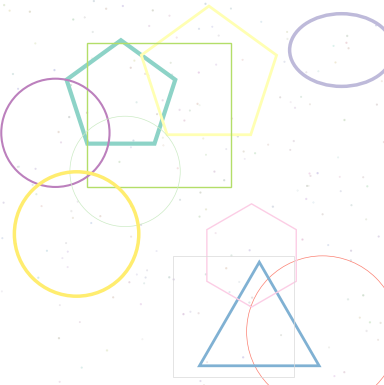[{"shape": "pentagon", "thickness": 3, "radius": 0.74, "center": [0.314, 0.747]}, {"shape": "pentagon", "thickness": 2, "radius": 0.92, "center": [0.543, 0.799]}, {"shape": "oval", "thickness": 2.5, "radius": 0.67, "center": [0.887, 0.87]}, {"shape": "circle", "thickness": 0.5, "radius": 0.98, "center": [0.837, 0.139]}, {"shape": "triangle", "thickness": 2, "radius": 0.9, "center": [0.674, 0.14]}, {"shape": "square", "thickness": 1, "radius": 0.94, "center": [0.412, 0.701]}, {"shape": "hexagon", "thickness": 1, "radius": 0.67, "center": [0.653, 0.336]}, {"shape": "square", "thickness": 0.5, "radius": 0.79, "center": [0.606, 0.178]}, {"shape": "circle", "thickness": 1.5, "radius": 0.7, "center": [0.144, 0.655]}, {"shape": "circle", "thickness": 0.5, "radius": 0.72, "center": [0.325, 0.555]}, {"shape": "circle", "thickness": 2.5, "radius": 0.81, "center": [0.199, 0.392]}]